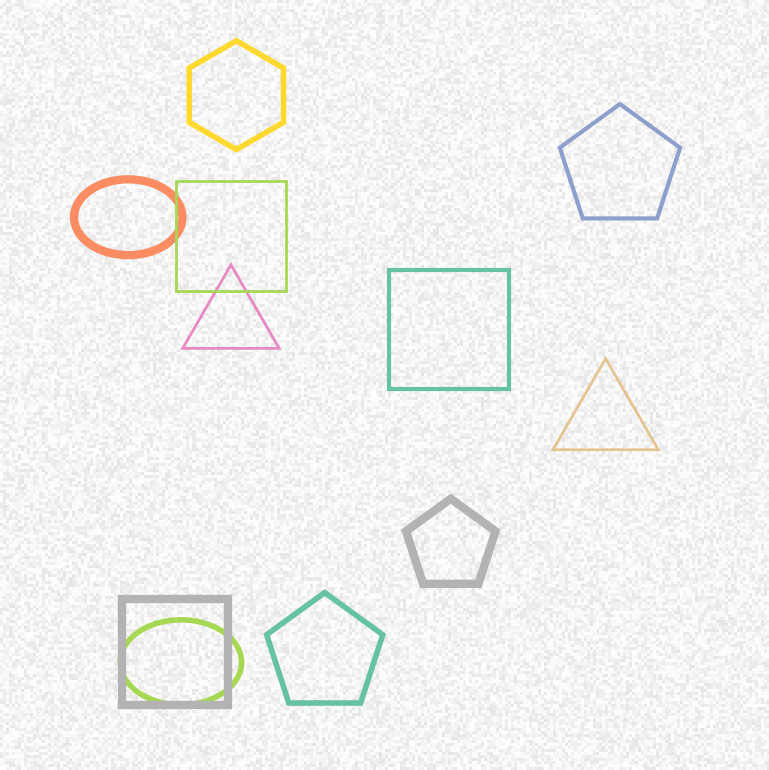[{"shape": "square", "thickness": 1.5, "radius": 0.39, "center": [0.583, 0.572]}, {"shape": "pentagon", "thickness": 2, "radius": 0.4, "center": [0.422, 0.151]}, {"shape": "oval", "thickness": 3, "radius": 0.35, "center": [0.167, 0.718]}, {"shape": "pentagon", "thickness": 1.5, "radius": 0.41, "center": [0.805, 0.783]}, {"shape": "triangle", "thickness": 1, "radius": 0.36, "center": [0.3, 0.584]}, {"shape": "square", "thickness": 1, "radius": 0.36, "center": [0.3, 0.694]}, {"shape": "oval", "thickness": 2, "radius": 0.39, "center": [0.235, 0.14]}, {"shape": "hexagon", "thickness": 2, "radius": 0.35, "center": [0.307, 0.876]}, {"shape": "triangle", "thickness": 1, "radius": 0.39, "center": [0.787, 0.455]}, {"shape": "pentagon", "thickness": 3, "radius": 0.31, "center": [0.585, 0.291]}, {"shape": "square", "thickness": 3, "radius": 0.35, "center": [0.227, 0.153]}]